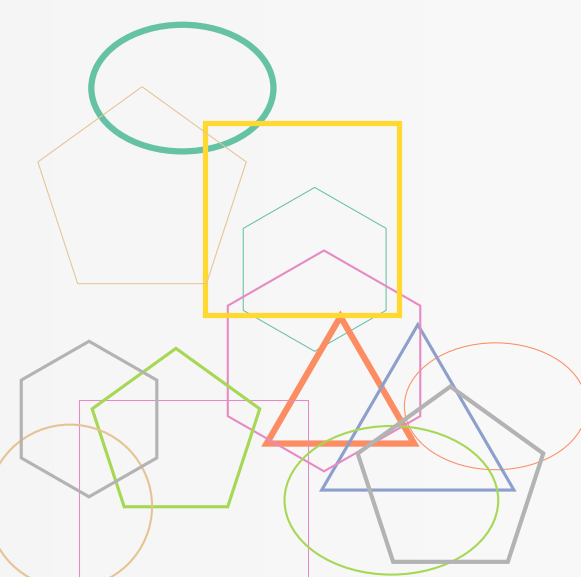[{"shape": "oval", "thickness": 3, "radius": 0.78, "center": [0.314, 0.847]}, {"shape": "hexagon", "thickness": 0.5, "radius": 0.71, "center": [0.541, 0.533]}, {"shape": "triangle", "thickness": 3, "radius": 0.73, "center": [0.586, 0.304]}, {"shape": "oval", "thickness": 0.5, "radius": 0.78, "center": [0.853, 0.296]}, {"shape": "triangle", "thickness": 1.5, "radius": 0.95, "center": [0.719, 0.246]}, {"shape": "hexagon", "thickness": 1, "radius": 0.96, "center": [0.557, 0.374]}, {"shape": "square", "thickness": 0.5, "radius": 0.99, "center": [0.333, 0.108]}, {"shape": "oval", "thickness": 1, "radius": 0.92, "center": [0.673, 0.133]}, {"shape": "pentagon", "thickness": 1.5, "radius": 0.76, "center": [0.303, 0.244]}, {"shape": "square", "thickness": 2.5, "radius": 0.83, "center": [0.52, 0.62]}, {"shape": "circle", "thickness": 1, "radius": 0.71, "center": [0.12, 0.122]}, {"shape": "pentagon", "thickness": 0.5, "radius": 0.94, "center": [0.244, 0.66]}, {"shape": "hexagon", "thickness": 1.5, "radius": 0.67, "center": [0.153, 0.274]}, {"shape": "pentagon", "thickness": 2, "radius": 0.84, "center": [0.775, 0.162]}]